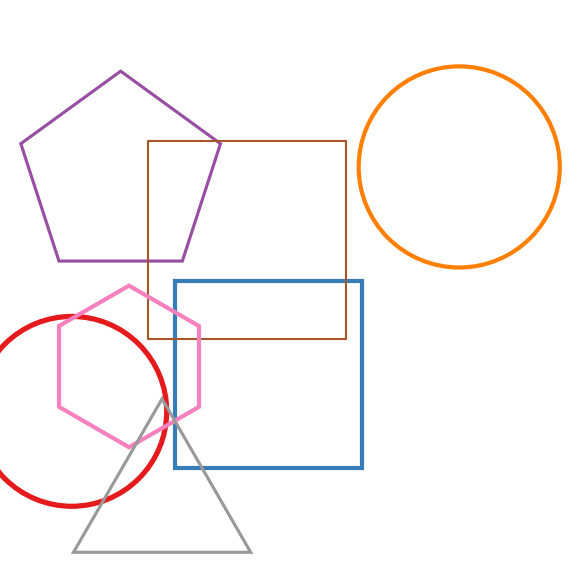[{"shape": "circle", "thickness": 2.5, "radius": 0.82, "center": [0.124, 0.287]}, {"shape": "square", "thickness": 2, "radius": 0.81, "center": [0.465, 0.351]}, {"shape": "pentagon", "thickness": 1.5, "radius": 0.91, "center": [0.209, 0.694]}, {"shape": "circle", "thickness": 2, "radius": 0.87, "center": [0.795, 0.71]}, {"shape": "square", "thickness": 1, "radius": 0.86, "center": [0.427, 0.584]}, {"shape": "hexagon", "thickness": 2, "radius": 0.7, "center": [0.223, 0.365]}, {"shape": "triangle", "thickness": 1.5, "radius": 0.89, "center": [0.281, 0.131]}]